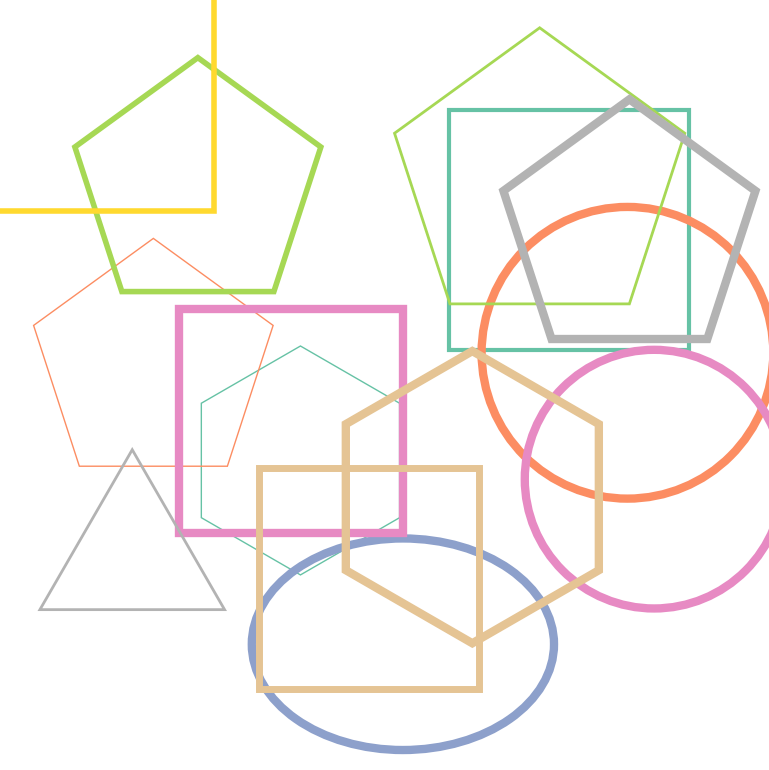[{"shape": "square", "thickness": 1.5, "radius": 0.78, "center": [0.739, 0.702]}, {"shape": "hexagon", "thickness": 0.5, "radius": 0.74, "center": [0.39, 0.402]}, {"shape": "pentagon", "thickness": 0.5, "radius": 0.82, "center": [0.199, 0.527]}, {"shape": "circle", "thickness": 3, "radius": 0.95, "center": [0.815, 0.542]}, {"shape": "oval", "thickness": 3, "radius": 0.98, "center": [0.523, 0.163]}, {"shape": "square", "thickness": 3, "radius": 0.73, "center": [0.378, 0.453]}, {"shape": "circle", "thickness": 3, "radius": 0.84, "center": [0.849, 0.378]}, {"shape": "pentagon", "thickness": 2, "radius": 0.84, "center": [0.257, 0.757]}, {"shape": "pentagon", "thickness": 1, "radius": 0.99, "center": [0.701, 0.766]}, {"shape": "square", "thickness": 2, "radius": 0.75, "center": [0.127, 0.877]}, {"shape": "square", "thickness": 2.5, "radius": 0.72, "center": [0.479, 0.249]}, {"shape": "hexagon", "thickness": 3, "radius": 0.95, "center": [0.613, 0.354]}, {"shape": "triangle", "thickness": 1, "radius": 0.69, "center": [0.172, 0.277]}, {"shape": "pentagon", "thickness": 3, "radius": 0.86, "center": [0.817, 0.699]}]